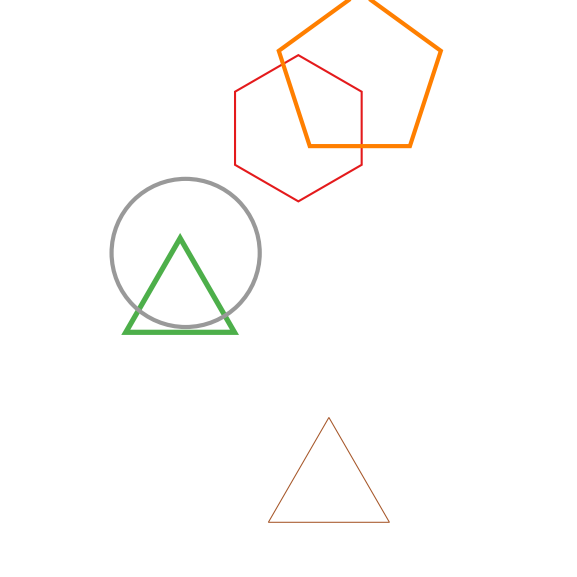[{"shape": "hexagon", "thickness": 1, "radius": 0.63, "center": [0.517, 0.777]}, {"shape": "triangle", "thickness": 2.5, "radius": 0.54, "center": [0.312, 0.478]}, {"shape": "pentagon", "thickness": 2, "radius": 0.74, "center": [0.623, 0.865]}, {"shape": "triangle", "thickness": 0.5, "radius": 0.61, "center": [0.57, 0.155]}, {"shape": "circle", "thickness": 2, "radius": 0.64, "center": [0.321, 0.561]}]